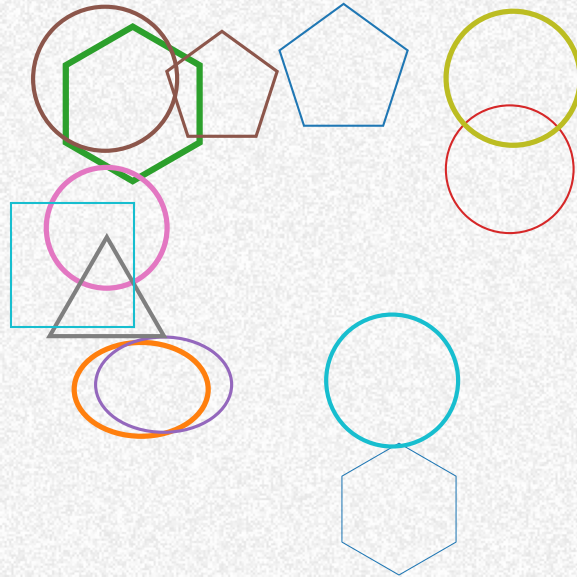[{"shape": "hexagon", "thickness": 0.5, "radius": 0.57, "center": [0.691, 0.118]}, {"shape": "pentagon", "thickness": 1, "radius": 0.58, "center": [0.595, 0.876]}, {"shape": "oval", "thickness": 2.5, "radius": 0.58, "center": [0.244, 0.325]}, {"shape": "hexagon", "thickness": 3, "radius": 0.67, "center": [0.23, 0.819]}, {"shape": "circle", "thickness": 1, "radius": 0.55, "center": [0.883, 0.706]}, {"shape": "oval", "thickness": 1.5, "radius": 0.59, "center": [0.283, 0.333]}, {"shape": "pentagon", "thickness": 1.5, "radius": 0.5, "center": [0.384, 0.844]}, {"shape": "circle", "thickness": 2, "radius": 0.62, "center": [0.182, 0.863]}, {"shape": "circle", "thickness": 2.5, "radius": 0.52, "center": [0.185, 0.605]}, {"shape": "triangle", "thickness": 2, "radius": 0.57, "center": [0.185, 0.474]}, {"shape": "circle", "thickness": 2.5, "radius": 0.58, "center": [0.888, 0.864]}, {"shape": "circle", "thickness": 2, "radius": 0.57, "center": [0.679, 0.34]}, {"shape": "square", "thickness": 1, "radius": 0.53, "center": [0.126, 0.541]}]